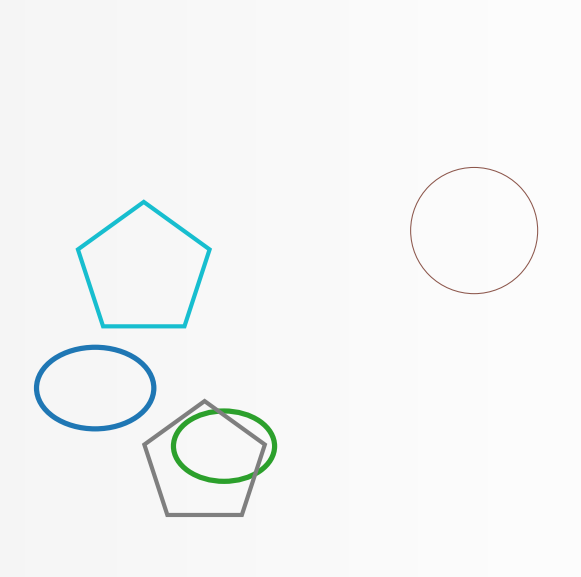[{"shape": "oval", "thickness": 2.5, "radius": 0.5, "center": [0.164, 0.327]}, {"shape": "oval", "thickness": 2.5, "radius": 0.44, "center": [0.385, 0.227]}, {"shape": "circle", "thickness": 0.5, "radius": 0.55, "center": [0.816, 0.6]}, {"shape": "pentagon", "thickness": 2, "radius": 0.55, "center": [0.352, 0.196]}, {"shape": "pentagon", "thickness": 2, "radius": 0.6, "center": [0.247, 0.53]}]